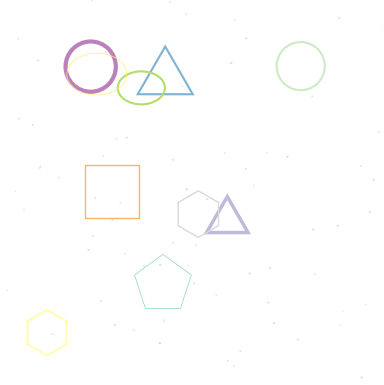[{"shape": "pentagon", "thickness": 0.5, "radius": 0.39, "center": [0.423, 0.262]}, {"shape": "hexagon", "thickness": 1.5, "radius": 0.3, "center": [0.122, 0.136]}, {"shape": "triangle", "thickness": 2.5, "radius": 0.31, "center": [0.59, 0.427]}, {"shape": "triangle", "thickness": 1.5, "radius": 0.41, "center": [0.429, 0.797]}, {"shape": "square", "thickness": 1, "radius": 0.35, "center": [0.291, 0.503]}, {"shape": "oval", "thickness": 1.5, "radius": 0.31, "center": [0.367, 0.772]}, {"shape": "hexagon", "thickness": 1, "radius": 0.3, "center": [0.515, 0.444]}, {"shape": "circle", "thickness": 3, "radius": 0.33, "center": [0.236, 0.827]}, {"shape": "circle", "thickness": 1.5, "radius": 0.31, "center": [0.781, 0.828]}, {"shape": "oval", "thickness": 0.5, "radius": 0.39, "center": [0.251, 0.807]}]